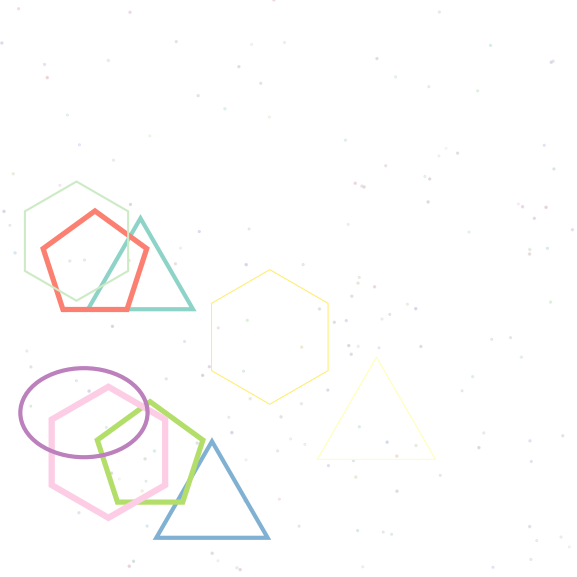[{"shape": "triangle", "thickness": 2, "radius": 0.52, "center": [0.243, 0.516]}, {"shape": "triangle", "thickness": 0.5, "radius": 0.59, "center": [0.652, 0.263]}, {"shape": "pentagon", "thickness": 2.5, "radius": 0.47, "center": [0.164, 0.54]}, {"shape": "triangle", "thickness": 2, "radius": 0.56, "center": [0.367, 0.124]}, {"shape": "pentagon", "thickness": 2.5, "radius": 0.48, "center": [0.26, 0.207]}, {"shape": "hexagon", "thickness": 3, "radius": 0.57, "center": [0.188, 0.216]}, {"shape": "oval", "thickness": 2, "radius": 0.55, "center": [0.145, 0.285]}, {"shape": "hexagon", "thickness": 1, "radius": 0.52, "center": [0.132, 0.582]}, {"shape": "hexagon", "thickness": 0.5, "radius": 0.58, "center": [0.467, 0.416]}]